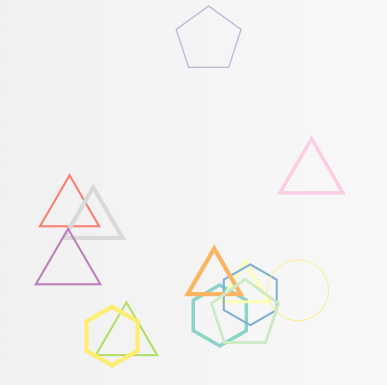[{"shape": "hexagon", "thickness": 2.5, "radius": 0.4, "center": [0.567, 0.181]}, {"shape": "triangle", "thickness": 2, "radius": 0.35, "center": [0.632, 0.252]}, {"shape": "pentagon", "thickness": 1, "radius": 0.44, "center": [0.538, 0.896]}, {"shape": "triangle", "thickness": 1.5, "radius": 0.44, "center": [0.18, 0.456]}, {"shape": "hexagon", "thickness": 1.5, "radius": 0.39, "center": [0.646, 0.234]}, {"shape": "triangle", "thickness": 3, "radius": 0.39, "center": [0.553, 0.276]}, {"shape": "triangle", "thickness": 1.5, "radius": 0.46, "center": [0.326, 0.123]}, {"shape": "triangle", "thickness": 2.5, "radius": 0.47, "center": [0.804, 0.546]}, {"shape": "triangle", "thickness": 3, "radius": 0.44, "center": [0.241, 0.426]}, {"shape": "triangle", "thickness": 1.5, "radius": 0.48, "center": [0.176, 0.31]}, {"shape": "pentagon", "thickness": 2, "radius": 0.45, "center": [0.632, 0.184]}, {"shape": "hexagon", "thickness": 3, "radius": 0.38, "center": [0.289, 0.127]}, {"shape": "circle", "thickness": 0.5, "radius": 0.39, "center": [0.769, 0.246]}]